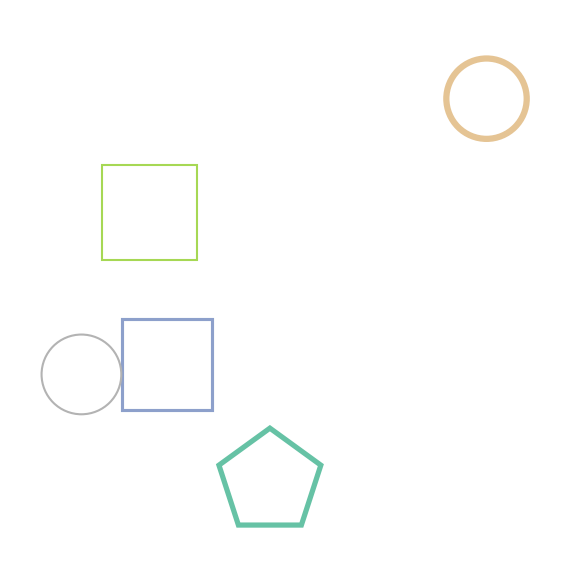[{"shape": "pentagon", "thickness": 2.5, "radius": 0.46, "center": [0.467, 0.165]}, {"shape": "square", "thickness": 1.5, "radius": 0.39, "center": [0.29, 0.368]}, {"shape": "square", "thickness": 1, "radius": 0.41, "center": [0.259, 0.631]}, {"shape": "circle", "thickness": 3, "radius": 0.35, "center": [0.842, 0.828]}, {"shape": "circle", "thickness": 1, "radius": 0.35, "center": [0.141, 0.351]}]